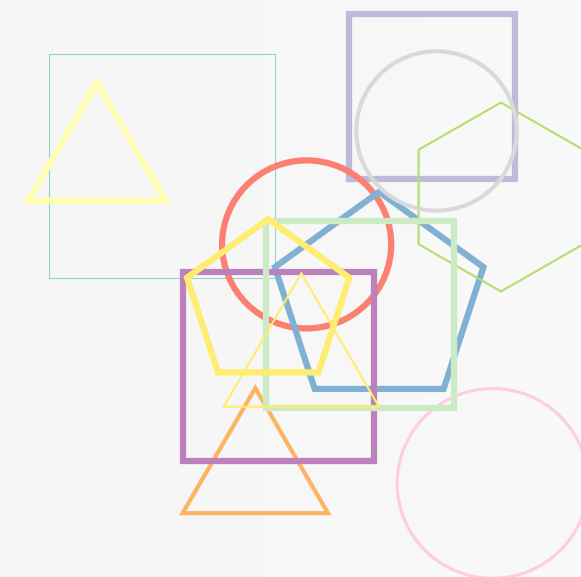[{"shape": "square", "thickness": 0.5, "radius": 0.97, "center": [0.279, 0.711]}, {"shape": "triangle", "thickness": 3, "radius": 0.68, "center": [0.167, 0.72]}, {"shape": "square", "thickness": 3, "radius": 0.71, "center": [0.743, 0.832]}, {"shape": "circle", "thickness": 3, "radius": 0.73, "center": [0.528, 0.576]}, {"shape": "pentagon", "thickness": 3, "radius": 0.94, "center": [0.652, 0.478]}, {"shape": "triangle", "thickness": 2, "radius": 0.72, "center": [0.439, 0.183]}, {"shape": "hexagon", "thickness": 1, "radius": 0.82, "center": [0.862, 0.658]}, {"shape": "circle", "thickness": 1.5, "radius": 0.82, "center": [0.848, 0.162]}, {"shape": "circle", "thickness": 2, "radius": 0.69, "center": [0.751, 0.772]}, {"shape": "square", "thickness": 3, "radius": 0.82, "center": [0.478, 0.365]}, {"shape": "square", "thickness": 3, "radius": 0.81, "center": [0.619, 0.454]}, {"shape": "pentagon", "thickness": 3, "radius": 0.73, "center": [0.461, 0.473]}, {"shape": "triangle", "thickness": 1, "radius": 0.77, "center": [0.518, 0.372]}]